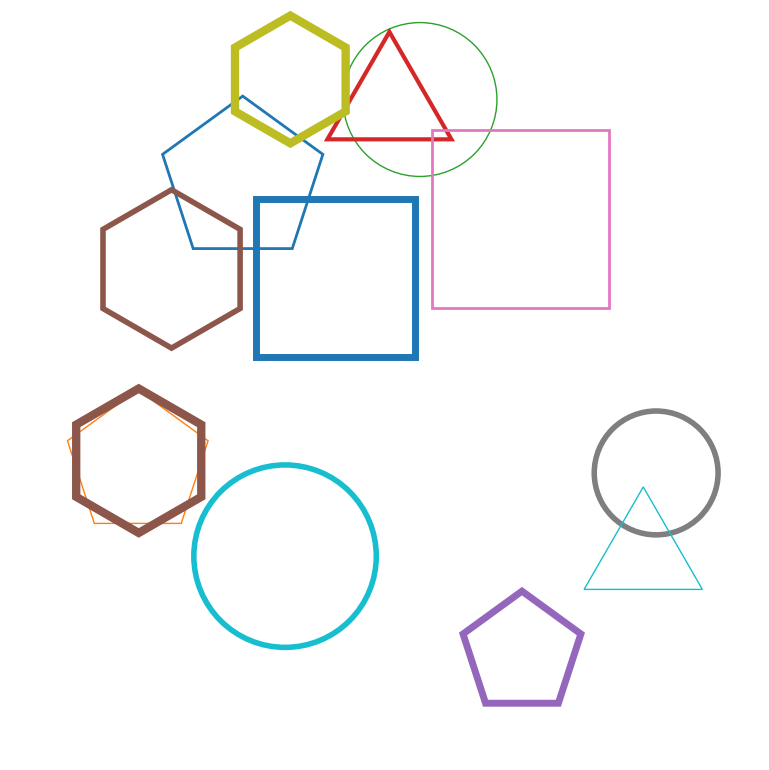[{"shape": "square", "thickness": 2.5, "radius": 0.52, "center": [0.435, 0.639]}, {"shape": "pentagon", "thickness": 1, "radius": 0.55, "center": [0.315, 0.766]}, {"shape": "pentagon", "thickness": 0.5, "radius": 0.48, "center": [0.179, 0.398]}, {"shape": "circle", "thickness": 0.5, "radius": 0.5, "center": [0.545, 0.871]}, {"shape": "triangle", "thickness": 1.5, "radius": 0.47, "center": [0.506, 0.866]}, {"shape": "pentagon", "thickness": 2.5, "radius": 0.4, "center": [0.678, 0.152]}, {"shape": "hexagon", "thickness": 3, "radius": 0.47, "center": [0.18, 0.402]}, {"shape": "hexagon", "thickness": 2, "radius": 0.51, "center": [0.223, 0.651]}, {"shape": "square", "thickness": 1, "radius": 0.58, "center": [0.676, 0.716]}, {"shape": "circle", "thickness": 2, "radius": 0.4, "center": [0.852, 0.386]}, {"shape": "hexagon", "thickness": 3, "radius": 0.41, "center": [0.377, 0.897]}, {"shape": "triangle", "thickness": 0.5, "radius": 0.44, "center": [0.835, 0.279]}, {"shape": "circle", "thickness": 2, "radius": 0.59, "center": [0.37, 0.278]}]